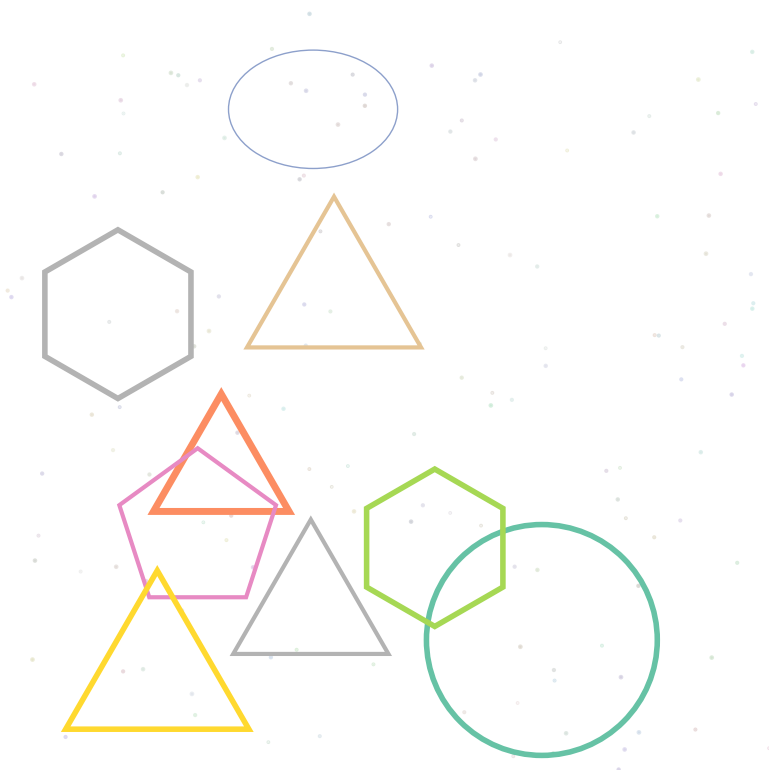[{"shape": "circle", "thickness": 2, "radius": 0.75, "center": [0.704, 0.169]}, {"shape": "triangle", "thickness": 2.5, "radius": 0.51, "center": [0.287, 0.387]}, {"shape": "oval", "thickness": 0.5, "radius": 0.55, "center": [0.407, 0.858]}, {"shape": "pentagon", "thickness": 1.5, "radius": 0.53, "center": [0.257, 0.311]}, {"shape": "hexagon", "thickness": 2, "radius": 0.51, "center": [0.565, 0.289]}, {"shape": "triangle", "thickness": 2, "radius": 0.69, "center": [0.204, 0.122]}, {"shape": "triangle", "thickness": 1.5, "radius": 0.65, "center": [0.434, 0.614]}, {"shape": "triangle", "thickness": 1.5, "radius": 0.58, "center": [0.404, 0.209]}, {"shape": "hexagon", "thickness": 2, "radius": 0.55, "center": [0.153, 0.592]}]